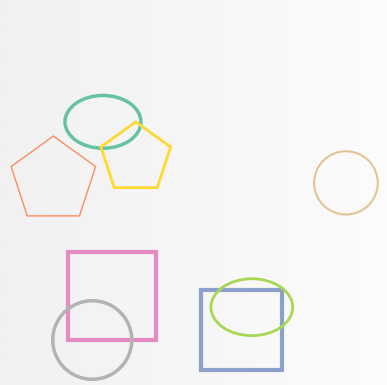[{"shape": "oval", "thickness": 2.5, "radius": 0.49, "center": [0.266, 0.683]}, {"shape": "pentagon", "thickness": 1, "radius": 0.57, "center": [0.138, 0.532]}, {"shape": "square", "thickness": 3, "radius": 0.52, "center": [0.623, 0.142]}, {"shape": "square", "thickness": 3, "radius": 0.57, "center": [0.289, 0.231]}, {"shape": "oval", "thickness": 2, "radius": 0.53, "center": [0.65, 0.202]}, {"shape": "pentagon", "thickness": 2, "radius": 0.47, "center": [0.35, 0.589]}, {"shape": "circle", "thickness": 1.5, "radius": 0.41, "center": [0.893, 0.525]}, {"shape": "circle", "thickness": 2.5, "radius": 0.51, "center": [0.238, 0.117]}]